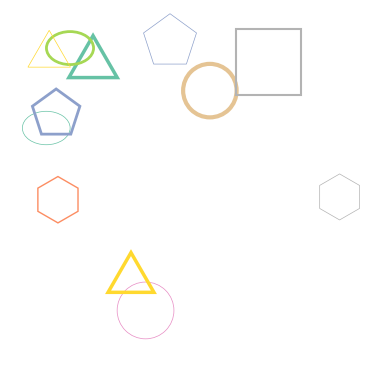[{"shape": "triangle", "thickness": 2.5, "radius": 0.36, "center": [0.242, 0.835]}, {"shape": "oval", "thickness": 0.5, "radius": 0.31, "center": [0.12, 0.667]}, {"shape": "hexagon", "thickness": 1, "radius": 0.3, "center": [0.15, 0.481]}, {"shape": "pentagon", "thickness": 0.5, "radius": 0.36, "center": [0.442, 0.892]}, {"shape": "pentagon", "thickness": 2, "radius": 0.32, "center": [0.146, 0.704]}, {"shape": "circle", "thickness": 0.5, "radius": 0.37, "center": [0.378, 0.194]}, {"shape": "oval", "thickness": 2, "radius": 0.31, "center": [0.182, 0.875]}, {"shape": "triangle", "thickness": 2.5, "radius": 0.34, "center": [0.34, 0.275]}, {"shape": "triangle", "thickness": 0.5, "radius": 0.32, "center": [0.128, 0.857]}, {"shape": "circle", "thickness": 3, "radius": 0.35, "center": [0.545, 0.765]}, {"shape": "square", "thickness": 1.5, "radius": 0.43, "center": [0.697, 0.839]}, {"shape": "hexagon", "thickness": 0.5, "radius": 0.3, "center": [0.882, 0.488]}]